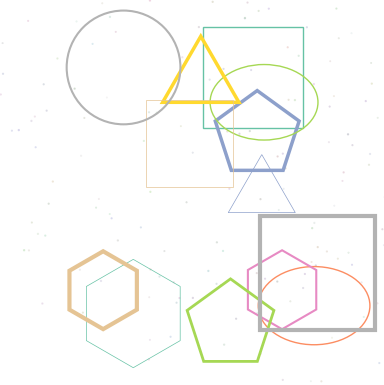[{"shape": "hexagon", "thickness": 0.5, "radius": 0.7, "center": [0.346, 0.186]}, {"shape": "square", "thickness": 1, "radius": 0.65, "center": [0.658, 0.798]}, {"shape": "oval", "thickness": 1, "radius": 0.73, "center": [0.816, 0.206]}, {"shape": "triangle", "thickness": 0.5, "radius": 0.5, "center": [0.68, 0.498]}, {"shape": "pentagon", "thickness": 2.5, "radius": 0.57, "center": [0.668, 0.65]}, {"shape": "hexagon", "thickness": 1.5, "radius": 0.51, "center": [0.733, 0.247]}, {"shape": "oval", "thickness": 1, "radius": 0.7, "center": [0.686, 0.734]}, {"shape": "pentagon", "thickness": 2, "radius": 0.59, "center": [0.599, 0.157]}, {"shape": "triangle", "thickness": 2.5, "radius": 0.57, "center": [0.522, 0.791]}, {"shape": "hexagon", "thickness": 3, "radius": 0.51, "center": [0.268, 0.246]}, {"shape": "square", "thickness": 0.5, "radius": 0.57, "center": [0.492, 0.626]}, {"shape": "square", "thickness": 3, "radius": 0.74, "center": [0.825, 0.292]}, {"shape": "circle", "thickness": 1.5, "radius": 0.74, "center": [0.321, 0.825]}]